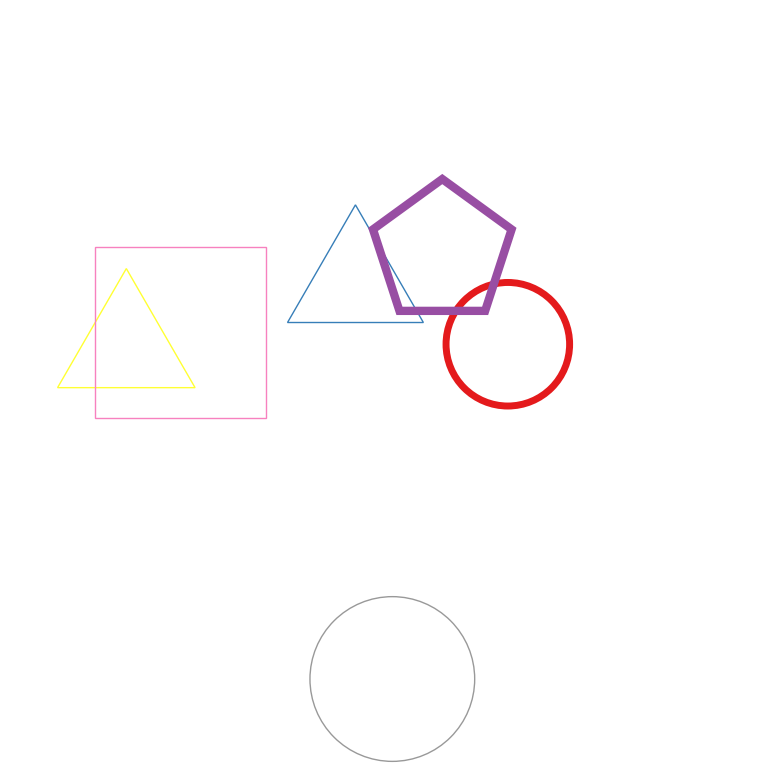[{"shape": "circle", "thickness": 2.5, "radius": 0.4, "center": [0.66, 0.553]}, {"shape": "triangle", "thickness": 0.5, "radius": 0.51, "center": [0.462, 0.632]}, {"shape": "pentagon", "thickness": 3, "radius": 0.47, "center": [0.574, 0.673]}, {"shape": "triangle", "thickness": 0.5, "radius": 0.52, "center": [0.164, 0.548]}, {"shape": "square", "thickness": 0.5, "radius": 0.56, "center": [0.234, 0.568]}, {"shape": "circle", "thickness": 0.5, "radius": 0.53, "center": [0.51, 0.118]}]